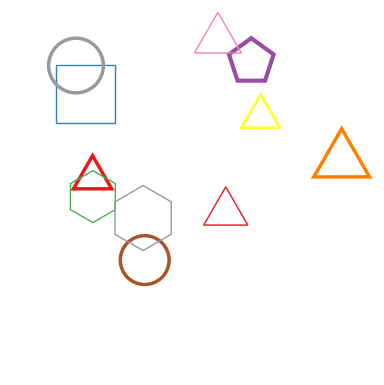[{"shape": "triangle", "thickness": 2.5, "radius": 0.29, "center": [0.24, 0.538]}, {"shape": "triangle", "thickness": 1, "radius": 0.33, "center": [0.586, 0.449]}, {"shape": "square", "thickness": 1, "radius": 0.38, "center": [0.222, 0.756]}, {"shape": "hexagon", "thickness": 1, "radius": 0.34, "center": [0.241, 0.489]}, {"shape": "pentagon", "thickness": 3, "radius": 0.3, "center": [0.653, 0.84]}, {"shape": "triangle", "thickness": 2.5, "radius": 0.42, "center": [0.887, 0.582]}, {"shape": "triangle", "thickness": 2, "radius": 0.29, "center": [0.677, 0.697]}, {"shape": "circle", "thickness": 2.5, "radius": 0.32, "center": [0.376, 0.324]}, {"shape": "triangle", "thickness": 1, "radius": 0.35, "center": [0.566, 0.898]}, {"shape": "hexagon", "thickness": 1, "radius": 0.42, "center": [0.372, 0.434]}, {"shape": "circle", "thickness": 2.5, "radius": 0.36, "center": [0.197, 0.83]}]